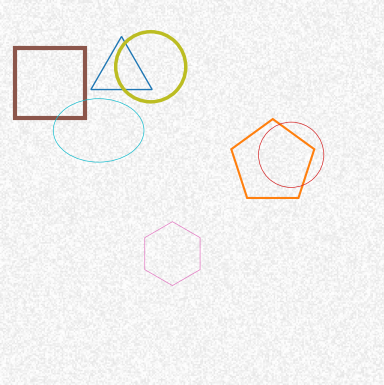[{"shape": "triangle", "thickness": 1, "radius": 0.46, "center": [0.316, 0.813]}, {"shape": "pentagon", "thickness": 1.5, "radius": 0.57, "center": [0.709, 0.577]}, {"shape": "circle", "thickness": 0.5, "radius": 0.42, "center": [0.756, 0.598]}, {"shape": "square", "thickness": 3, "radius": 0.45, "center": [0.13, 0.784]}, {"shape": "hexagon", "thickness": 0.5, "radius": 0.41, "center": [0.448, 0.341]}, {"shape": "circle", "thickness": 2.5, "radius": 0.46, "center": [0.391, 0.827]}, {"shape": "oval", "thickness": 0.5, "radius": 0.59, "center": [0.256, 0.661]}]